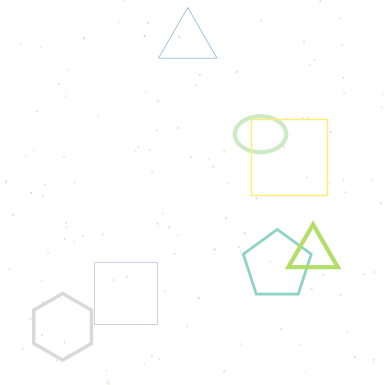[{"shape": "pentagon", "thickness": 2, "radius": 0.46, "center": [0.72, 0.311]}, {"shape": "square", "thickness": 0.5, "radius": 0.41, "center": [0.325, 0.239]}, {"shape": "triangle", "thickness": 0.5, "radius": 0.44, "center": [0.488, 0.893]}, {"shape": "triangle", "thickness": 3, "radius": 0.37, "center": [0.813, 0.343]}, {"shape": "hexagon", "thickness": 2.5, "radius": 0.43, "center": [0.163, 0.151]}, {"shape": "oval", "thickness": 3, "radius": 0.33, "center": [0.677, 0.651]}, {"shape": "square", "thickness": 1, "radius": 0.49, "center": [0.751, 0.592]}]